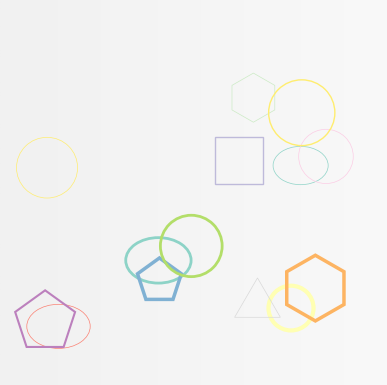[{"shape": "oval", "thickness": 2, "radius": 0.42, "center": [0.409, 0.324]}, {"shape": "oval", "thickness": 0.5, "radius": 0.36, "center": [0.776, 0.57]}, {"shape": "circle", "thickness": 3, "radius": 0.29, "center": [0.751, 0.2]}, {"shape": "square", "thickness": 1, "radius": 0.31, "center": [0.617, 0.583]}, {"shape": "oval", "thickness": 0.5, "radius": 0.41, "center": [0.151, 0.152]}, {"shape": "pentagon", "thickness": 2.5, "radius": 0.3, "center": [0.411, 0.27]}, {"shape": "hexagon", "thickness": 2.5, "radius": 0.43, "center": [0.814, 0.252]}, {"shape": "circle", "thickness": 2, "radius": 0.4, "center": [0.494, 0.361]}, {"shape": "circle", "thickness": 0.5, "radius": 0.35, "center": [0.841, 0.594]}, {"shape": "triangle", "thickness": 0.5, "radius": 0.34, "center": [0.664, 0.21]}, {"shape": "pentagon", "thickness": 1.5, "radius": 0.41, "center": [0.116, 0.165]}, {"shape": "hexagon", "thickness": 0.5, "radius": 0.32, "center": [0.654, 0.746]}, {"shape": "circle", "thickness": 1, "radius": 0.43, "center": [0.779, 0.707]}, {"shape": "circle", "thickness": 0.5, "radius": 0.39, "center": [0.121, 0.564]}]